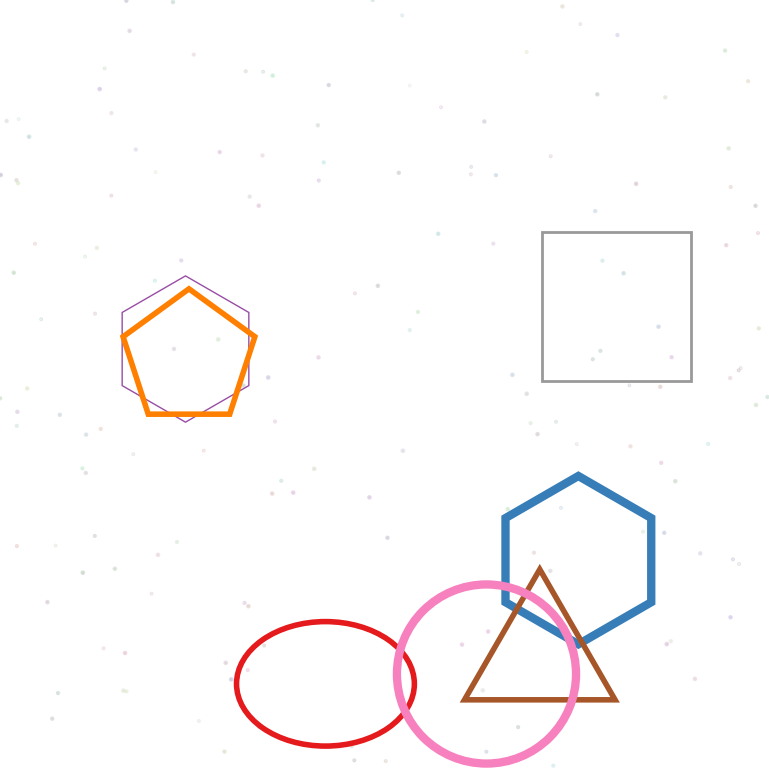[{"shape": "oval", "thickness": 2, "radius": 0.58, "center": [0.423, 0.112]}, {"shape": "hexagon", "thickness": 3, "radius": 0.55, "center": [0.751, 0.273]}, {"shape": "hexagon", "thickness": 0.5, "radius": 0.47, "center": [0.241, 0.547]}, {"shape": "pentagon", "thickness": 2, "radius": 0.45, "center": [0.245, 0.535]}, {"shape": "triangle", "thickness": 2, "radius": 0.56, "center": [0.701, 0.148]}, {"shape": "circle", "thickness": 3, "radius": 0.58, "center": [0.632, 0.125]}, {"shape": "square", "thickness": 1, "radius": 0.48, "center": [0.801, 0.602]}]